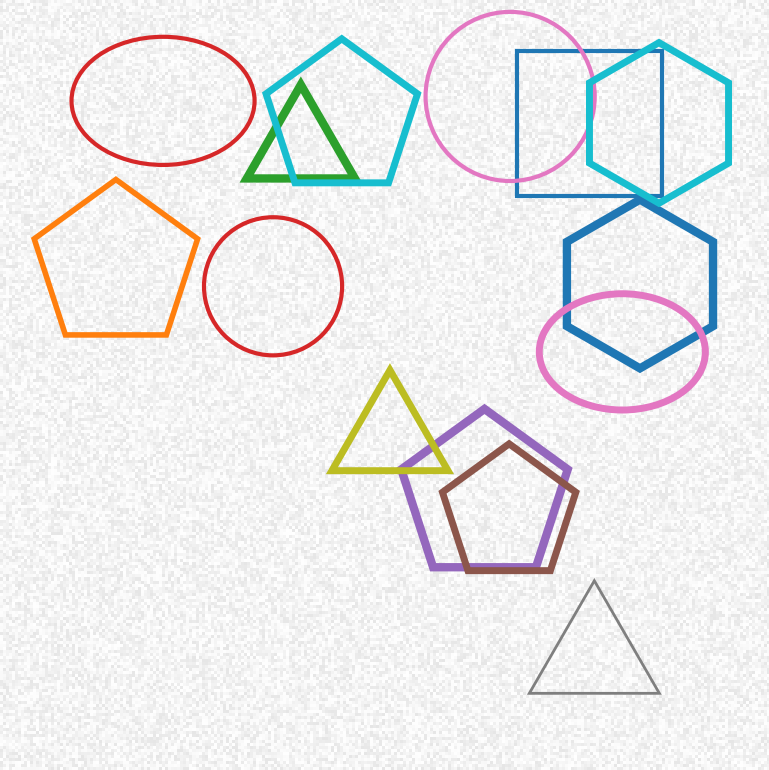[{"shape": "square", "thickness": 1.5, "radius": 0.47, "center": [0.766, 0.84]}, {"shape": "hexagon", "thickness": 3, "radius": 0.55, "center": [0.831, 0.631]}, {"shape": "pentagon", "thickness": 2, "radius": 0.56, "center": [0.151, 0.655]}, {"shape": "triangle", "thickness": 3, "radius": 0.41, "center": [0.391, 0.809]}, {"shape": "oval", "thickness": 1.5, "radius": 0.59, "center": [0.212, 0.869]}, {"shape": "circle", "thickness": 1.5, "radius": 0.45, "center": [0.355, 0.628]}, {"shape": "pentagon", "thickness": 3, "radius": 0.57, "center": [0.629, 0.355]}, {"shape": "pentagon", "thickness": 2.5, "radius": 0.46, "center": [0.661, 0.333]}, {"shape": "oval", "thickness": 2.5, "radius": 0.54, "center": [0.808, 0.543]}, {"shape": "circle", "thickness": 1.5, "radius": 0.55, "center": [0.663, 0.875]}, {"shape": "triangle", "thickness": 1, "radius": 0.49, "center": [0.772, 0.148]}, {"shape": "triangle", "thickness": 2.5, "radius": 0.44, "center": [0.506, 0.432]}, {"shape": "hexagon", "thickness": 2.5, "radius": 0.52, "center": [0.856, 0.84]}, {"shape": "pentagon", "thickness": 2.5, "radius": 0.52, "center": [0.444, 0.846]}]